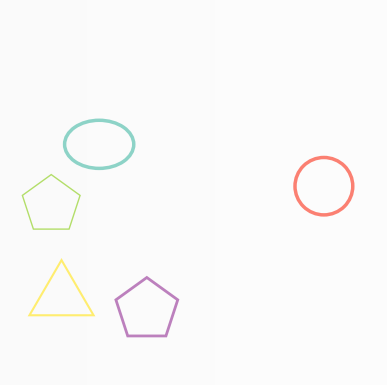[{"shape": "oval", "thickness": 2.5, "radius": 0.45, "center": [0.256, 0.625]}, {"shape": "circle", "thickness": 2.5, "radius": 0.37, "center": [0.836, 0.516]}, {"shape": "pentagon", "thickness": 1, "radius": 0.39, "center": [0.132, 0.468]}, {"shape": "pentagon", "thickness": 2, "radius": 0.42, "center": [0.379, 0.195]}, {"shape": "triangle", "thickness": 1.5, "radius": 0.48, "center": [0.159, 0.229]}]